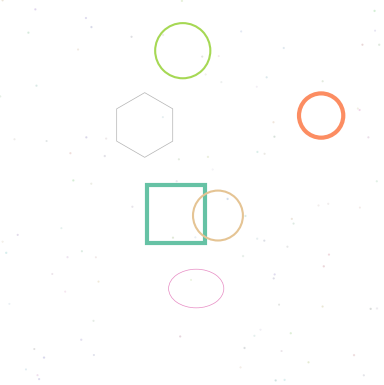[{"shape": "square", "thickness": 3, "radius": 0.38, "center": [0.458, 0.444]}, {"shape": "circle", "thickness": 3, "radius": 0.29, "center": [0.834, 0.7]}, {"shape": "oval", "thickness": 0.5, "radius": 0.36, "center": [0.51, 0.251]}, {"shape": "circle", "thickness": 1.5, "radius": 0.36, "center": [0.475, 0.868]}, {"shape": "circle", "thickness": 1.5, "radius": 0.32, "center": [0.566, 0.44]}, {"shape": "hexagon", "thickness": 0.5, "radius": 0.42, "center": [0.376, 0.675]}]